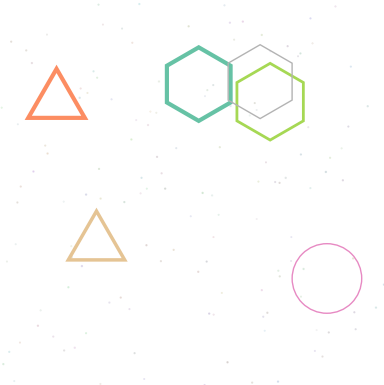[{"shape": "hexagon", "thickness": 3, "radius": 0.48, "center": [0.516, 0.782]}, {"shape": "triangle", "thickness": 3, "radius": 0.42, "center": [0.147, 0.736]}, {"shape": "circle", "thickness": 1, "radius": 0.45, "center": [0.849, 0.277]}, {"shape": "hexagon", "thickness": 2, "radius": 0.5, "center": [0.702, 0.736]}, {"shape": "triangle", "thickness": 2.5, "radius": 0.42, "center": [0.251, 0.367]}, {"shape": "hexagon", "thickness": 1, "radius": 0.48, "center": [0.676, 0.788]}]